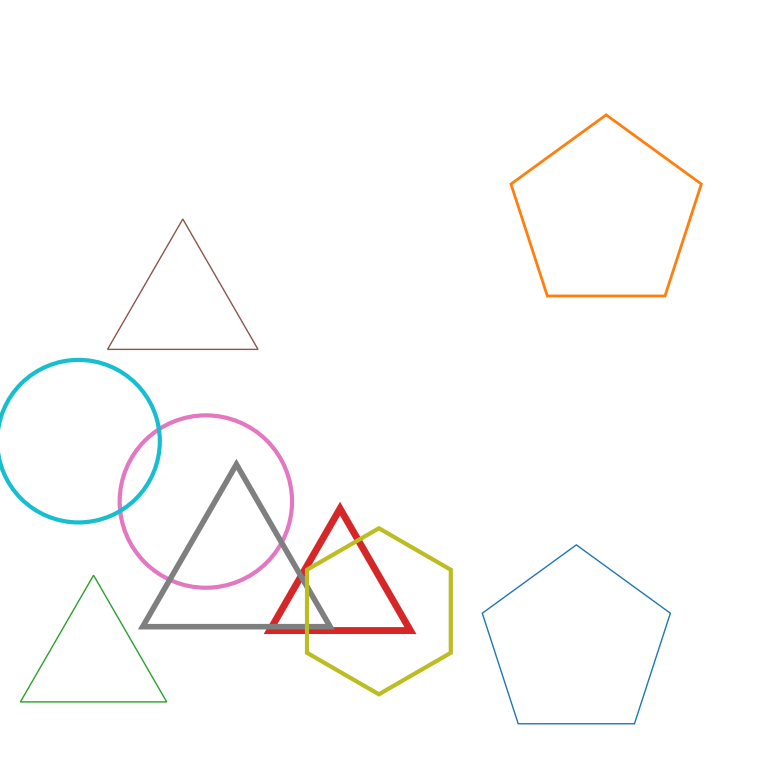[{"shape": "pentagon", "thickness": 0.5, "radius": 0.64, "center": [0.748, 0.164]}, {"shape": "pentagon", "thickness": 1, "radius": 0.65, "center": [0.787, 0.721]}, {"shape": "triangle", "thickness": 0.5, "radius": 0.55, "center": [0.121, 0.143]}, {"shape": "triangle", "thickness": 2.5, "radius": 0.53, "center": [0.442, 0.234]}, {"shape": "triangle", "thickness": 0.5, "radius": 0.56, "center": [0.237, 0.603]}, {"shape": "circle", "thickness": 1.5, "radius": 0.56, "center": [0.267, 0.349]}, {"shape": "triangle", "thickness": 2, "radius": 0.7, "center": [0.307, 0.256]}, {"shape": "hexagon", "thickness": 1.5, "radius": 0.54, "center": [0.492, 0.206]}, {"shape": "circle", "thickness": 1.5, "radius": 0.53, "center": [0.102, 0.427]}]